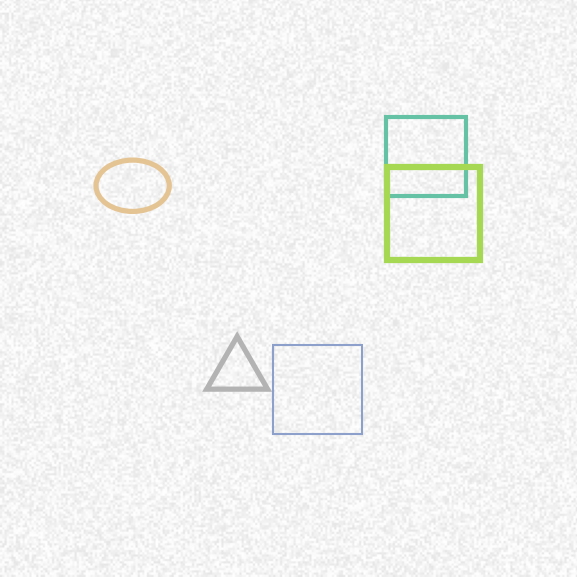[{"shape": "square", "thickness": 2, "radius": 0.34, "center": [0.738, 0.728]}, {"shape": "square", "thickness": 1, "radius": 0.39, "center": [0.55, 0.325]}, {"shape": "square", "thickness": 3, "radius": 0.4, "center": [0.751, 0.629]}, {"shape": "oval", "thickness": 2.5, "radius": 0.32, "center": [0.23, 0.677]}, {"shape": "triangle", "thickness": 2.5, "radius": 0.3, "center": [0.411, 0.356]}]